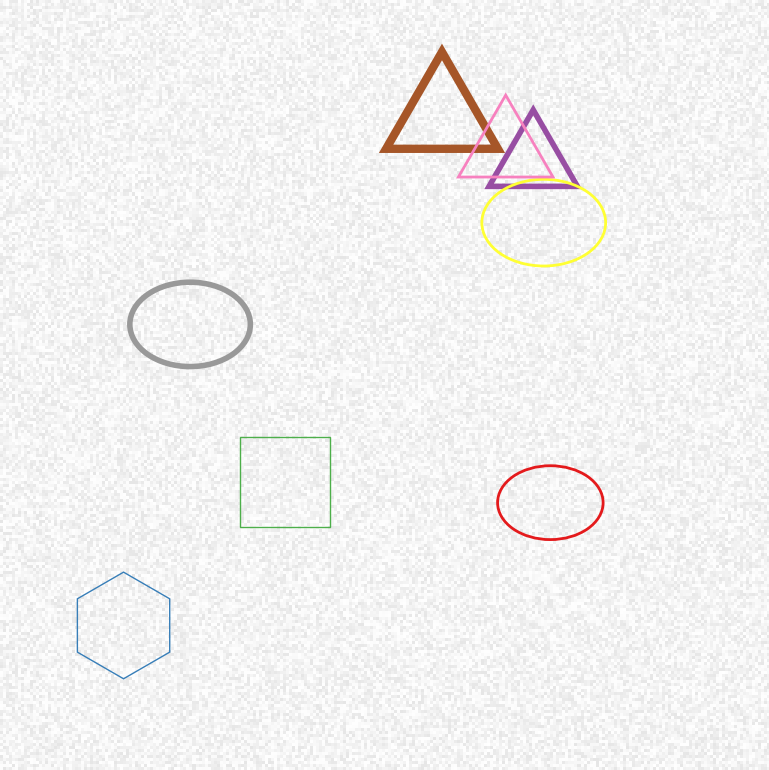[{"shape": "oval", "thickness": 1, "radius": 0.34, "center": [0.715, 0.347]}, {"shape": "hexagon", "thickness": 0.5, "radius": 0.35, "center": [0.16, 0.188]}, {"shape": "square", "thickness": 0.5, "radius": 0.29, "center": [0.37, 0.374]}, {"shape": "triangle", "thickness": 2, "radius": 0.33, "center": [0.693, 0.791]}, {"shape": "oval", "thickness": 1, "radius": 0.4, "center": [0.706, 0.711]}, {"shape": "triangle", "thickness": 3, "radius": 0.42, "center": [0.574, 0.849]}, {"shape": "triangle", "thickness": 1, "radius": 0.35, "center": [0.657, 0.806]}, {"shape": "oval", "thickness": 2, "radius": 0.39, "center": [0.247, 0.579]}]